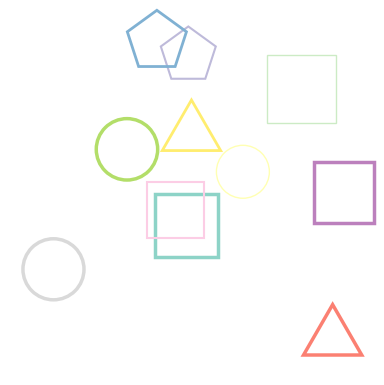[{"shape": "square", "thickness": 2.5, "radius": 0.41, "center": [0.485, 0.415]}, {"shape": "circle", "thickness": 1, "radius": 0.34, "center": [0.631, 0.554]}, {"shape": "pentagon", "thickness": 1.5, "radius": 0.38, "center": [0.489, 0.856]}, {"shape": "triangle", "thickness": 2.5, "radius": 0.44, "center": [0.864, 0.122]}, {"shape": "pentagon", "thickness": 2, "radius": 0.4, "center": [0.407, 0.893]}, {"shape": "circle", "thickness": 2.5, "radius": 0.4, "center": [0.33, 0.612]}, {"shape": "square", "thickness": 1.5, "radius": 0.37, "center": [0.455, 0.455]}, {"shape": "circle", "thickness": 2.5, "radius": 0.4, "center": [0.139, 0.301]}, {"shape": "square", "thickness": 2.5, "radius": 0.39, "center": [0.894, 0.5]}, {"shape": "square", "thickness": 1, "radius": 0.44, "center": [0.783, 0.769]}, {"shape": "triangle", "thickness": 2, "radius": 0.44, "center": [0.497, 0.653]}]